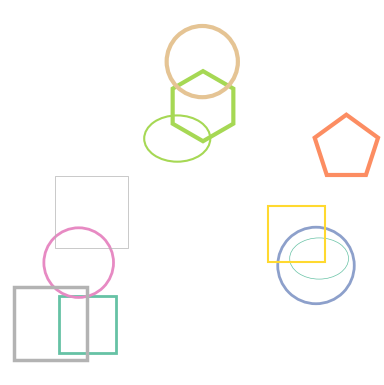[{"shape": "square", "thickness": 2, "radius": 0.37, "center": [0.227, 0.157]}, {"shape": "oval", "thickness": 0.5, "radius": 0.38, "center": [0.829, 0.329]}, {"shape": "pentagon", "thickness": 3, "radius": 0.43, "center": [0.9, 0.616]}, {"shape": "circle", "thickness": 2, "radius": 0.5, "center": [0.821, 0.31]}, {"shape": "circle", "thickness": 2, "radius": 0.45, "center": [0.204, 0.318]}, {"shape": "oval", "thickness": 1.5, "radius": 0.43, "center": [0.46, 0.64]}, {"shape": "hexagon", "thickness": 3, "radius": 0.46, "center": [0.527, 0.724]}, {"shape": "square", "thickness": 1.5, "radius": 0.37, "center": [0.77, 0.392]}, {"shape": "circle", "thickness": 3, "radius": 0.46, "center": [0.525, 0.84]}, {"shape": "square", "thickness": 0.5, "radius": 0.47, "center": [0.237, 0.45]}, {"shape": "square", "thickness": 2.5, "radius": 0.48, "center": [0.13, 0.16]}]